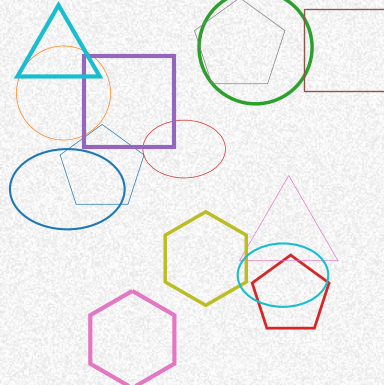[{"shape": "pentagon", "thickness": 0.5, "radius": 0.57, "center": [0.265, 0.562]}, {"shape": "oval", "thickness": 1.5, "radius": 0.74, "center": [0.175, 0.509]}, {"shape": "circle", "thickness": 0.5, "radius": 0.61, "center": [0.165, 0.758]}, {"shape": "circle", "thickness": 2.5, "radius": 0.73, "center": [0.664, 0.877]}, {"shape": "oval", "thickness": 0.5, "radius": 0.54, "center": [0.478, 0.613]}, {"shape": "pentagon", "thickness": 2, "radius": 0.52, "center": [0.755, 0.233]}, {"shape": "square", "thickness": 3, "radius": 0.59, "center": [0.335, 0.736]}, {"shape": "square", "thickness": 1, "radius": 0.53, "center": [0.896, 0.871]}, {"shape": "hexagon", "thickness": 3, "radius": 0.63, "center": [0.344, 0.118]}, {"shape": "triangle", "thickness": 0.5, "radius": 0.74, "center": [0.75, 0.397]}, {"shape": "pentagon", "thickness": 0.5, "radius": 0.62, "center": [0.623, 0.882]}, {"shape": "hexagon", "thickness": 2.5, "radius": 0.61, "center": [0.534, 0.328]}, {"shape": "oval", "thickness": 1.5, "radius": 0.59, "center": [0.735, 0.285]}, {"shape": "triangle", "thickness": 3, "radius": 0.62, "center": [0.152, 0.863]}]